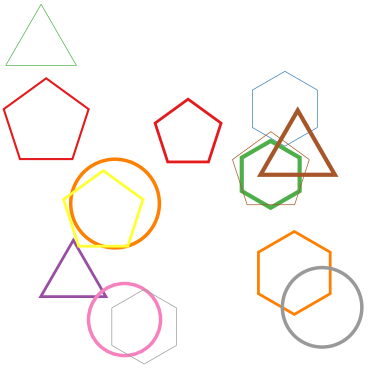[{"shape": "pentagon", "thickness": 1.5, "radius": 0.58, "center": [0.12, 0.681]}, {"shape": "pentagon", "thickness": 2, "radius": 0.45, "center": [0.489, 0.652]}, {"shape": "hexagon", "thickness": 0.5, "radius": 0.49, "center": [0.74, 0.717]}, {"shape": "hexagon", "thickness": 3, "radius": 0.43, "center": [0.703, 0.547]}, {"shape": "triangle", "thickness": 0.5, "radius": 0.53, "center": [0.107, 0.883]}, {"shape": "triangle", "thickness": 2, "radius": 0.49, "center": [0.19, 0.278]}, {"shape": "hexagon", "thickness": 2, "radius": 0.54, "center": [0.764, 0.291]}, {"shape": "circle", "thickness": 2.5, "radius": 0.58, "center": [0.299, 0.471]}, {"shape": "pentagon", "thickness": 2, "radius": 0.54, "center": [0.268, 0.448]}, {"shape": "pentagon", "thickness": 0.5, "radius": 0.52, "center": [0.704, 0.553]}, {"shape": "triangle", "thickness": 3, "radius": 0.56, "center": [0.773, 0.602]}, {"shape": "circle", "thickness": 2.5, "radius": 0.47, "center": [0.323, 0.17]}, {"shape": "hexagon", "thickness": 0.5, "radius": 0.49, "center": [0.374, 0.152]}, {"shape": "circle", "thickness": 2.5, "radius": 0.52, "center": [0.837, 0.202]}]